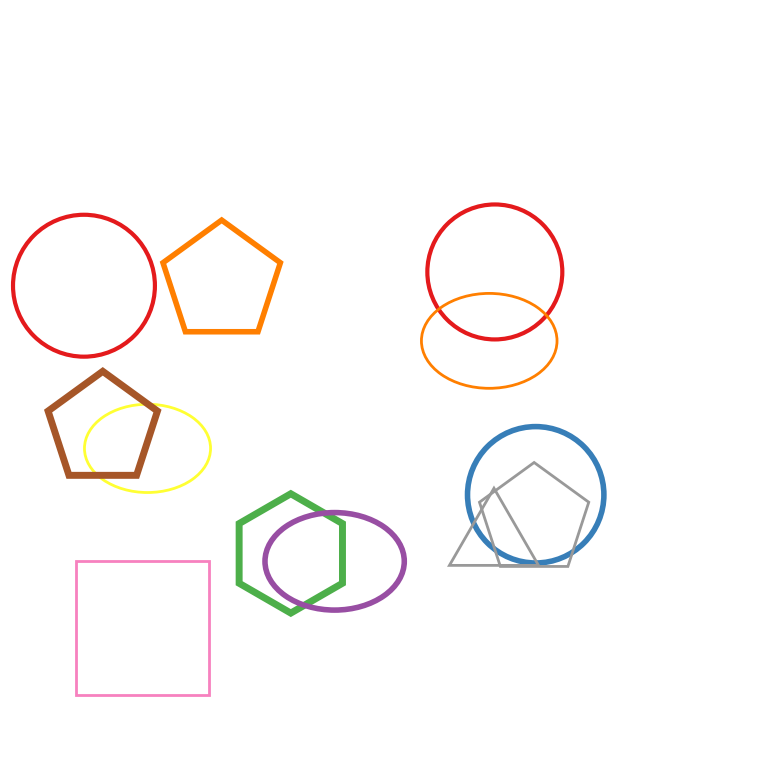[{"shape": "circle", "thickness": 1.5, "radius": 0.46, "center": [0.109, 0.629]}, {"shape": "circle", "thickness": 1.5, "radius": 0.44, "center": [0.643, 0.647]}, {"shape": "circle", "thickness": 2, "radius": 0.44, "center": [0.696, 0.357]}, {"shape": "hexagon", "thickness": 2.5, "radius": 0.39, "center": [0.378, 0.281]}, {"shape": "oval", "thickness": 2, "radius": 0.45, "center": [0.435, 0.271]}, {"shape": "pentagon", "thickness": 2, "radius": 0.4, "center": [0.288, 0.634]}, {"shape": "oval", "thickness": 1, "radius": 0.44, "center": [0.635, 0.557]}, {"shape": "oval", "thickness": 1, "radius": 0.41, "center": [0.192, 0.418]}, {"shape": "pentagon", "thickness": 2.5, "radius": 0.37, "center": [0.133, 0.443]}, {"shape": "square", "thickness": 1, "radius": 0.43, "center": [0.185, 0.184]}, {"shape": "pentagon", "thickness": 1, "radius": 0.37, "center": [0.694, 0.325]}, {"shape": "triangle", "thickness": 1, "radius": 0.33, "center": [0.642, 0.299]}]